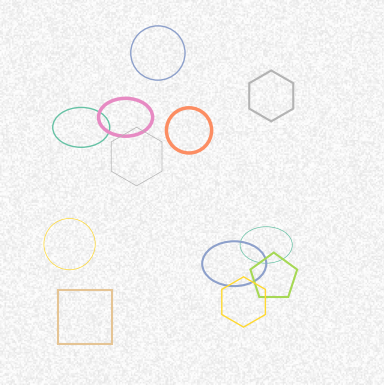[{"shape": "oval", "thickness": 0.5, "radius": 0.34, "center": [0.691, 0.364]}, {"shape": "oval", "thickness": 1, "radius": 0.37, "center": [0.211, 0.669]}, {"shape": "circle", "thickness": 2.5, "radius": 0.29, "center": [0.491, 0.661]}, {"shape": "oval", "thickness": 1.5, "radius": 0.42, "center": [0.608, 0.315]}, {"shape": "circle", "thickness": 1, "radius": 0.35, "center": [0.41, 0.862]}, {"shape": "oval", "thickness": 2.5, "radius": 0.35, "center": [0.326, 0.695]}, {"shape": "pentagon", "thickness": 1.5, "radius": 0.32, "center": [0.711, 0.28]}, {"shape": "hexagon", "thickness": 1, "radius": 0.33, "center": [0.633, 0.216]}, {"shape": "circle", "thickness": 0.5, "radius": 0.33, "center": [0.181, 0.366]}, {"shape": "square", "thickness": 1.5, "radius": 0.35, "center": [0.221, 0.176]}, {"shape": "hexagon", "thickness": 1.5, "radius": 0.33, "center": [0.705, 0.751]}, {"shape": "hexagon", "thickness": 0.5, "radius": 0.38, "center": [0.355, 0.593]}]